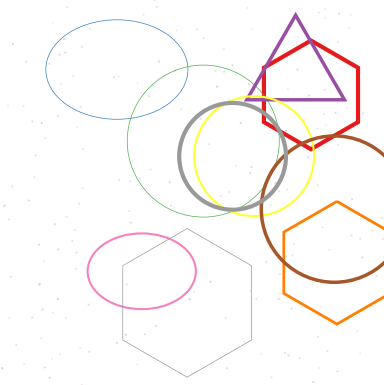[{"shape": "hexagon", "thickness": 3, "radius": 0.71, "center": [0.808, 0.754]}, {"shape": "oval", "thickness": 0.5, "radius": 0.92, "center": [0.304, 0.819]}, {"shape": "circle", "thickness": 0.5, "radius": 0.99, "center": [0.528, 0.634]}, {"shape": "triangle", "thickness": 2.5, "radius": 0.73, "center": [0.768, 0.814]}, {"shape": "hexagon", "thickness": 2, "radius": 0.8, "center": [0.875, 0.318]}, {"shape": "circle", "thickness": 1.5, "radius": 0.78, "center": [0.66, 0.594]}, {"shape": "circle", "thickness": 2.5, "radius": 0.95, "center": [0.869, 0.457]}, {"shape": "oval", "thickness": 1.5, "radius": 0.7, "center": [0.368, 0.295]}, {"shape": "hexagon", "thickness": 0.5, "radius": 0.97, "center": [0.486, 0.213]}, {"shape": "circle", "thickness": 3, "radius": 0.69, "center": [0.604, 0.594]}]